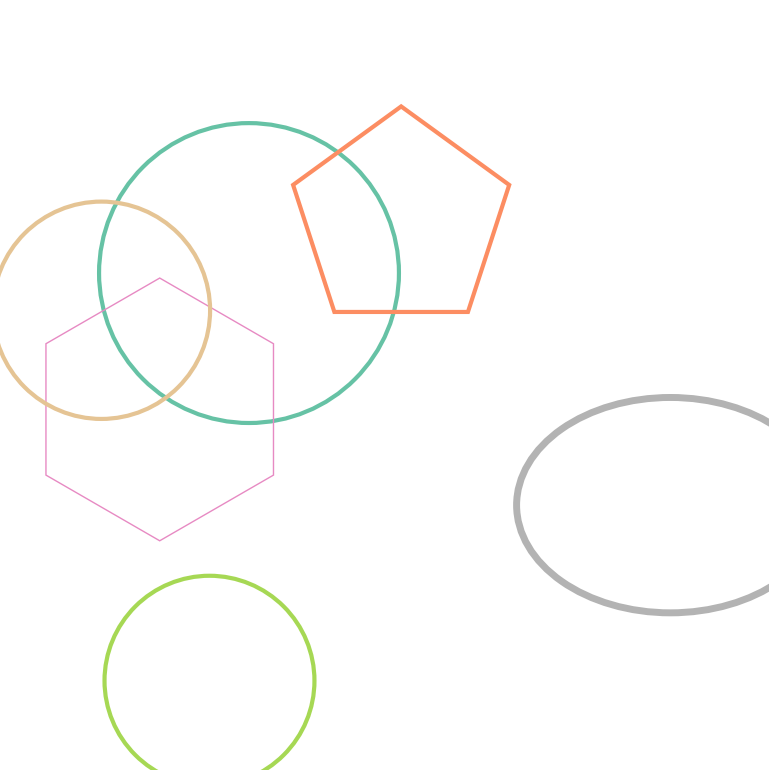[{"shape": "circle", "thickness": 1.5, "radius": 0.97, "center": [0.323, 0.645]}, {"shape": "pentagon", "thickness": 1.5, "radius": 0.74, "center": [0.521, 0.714]}, {"shape": "hexagon", "thickness": 0.5, "radius": 0.85, "center": [0.207, 0.468]}, {"shape": "circle", "thickness": 1.5, "radius": 0.68, "center": [0.272, 0.116]}, {"shape": "circle", "thickness": 1.5, "radius": 0.71, "center": [0.132, 0.597]}, {"shape": "oval", "thickness": 2.5, "radius": 1.0, "center": [0.871, 0.344]}]